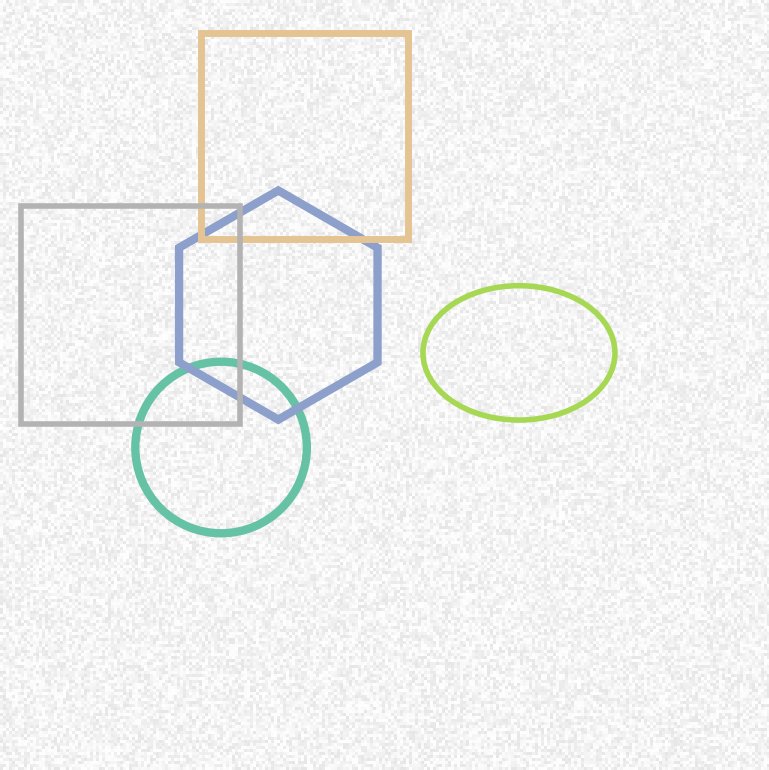[{"shape": "circle", "thickness": 3, "radius": 0.56, "center": [0.287, 0.419]}, {"shape": "hexagon", "thickness": 3, "radius": 0.74, "center": [0.361, 0.604]}, {"shape": "oval", "thickness": 2, "radius": 0.62, "center": [0.674, 0.542]}, {"shape": "square", "thickness": 2.5, "radius": 0.67, "center": [0.395, 0.823]}, {"shape": "square", "thickness": 2, "radius": 0.71, "center": [0.169, 0.591]}]